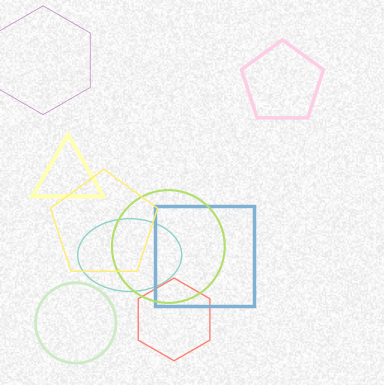[{"shape": "oval", "thickness": 1, "radius": 0.68, "center": [0.337, 0.338]}, {"shape": "triangle", "thickness": 3, "radius": 0.53, "center": [0.176, 0.543]}, {"shape": "hexagon", "thickness": 1, "radius": 0.54, "center": [0.452, 0.17]}, {"shape": "square", "thickness": 2.5, "radius": 0.65, "center": [0.531, 0.335]}, {"shape": "circle", "thickness": 1.5, "radius": 0.73, "center": [0.437, 0.36]}, {"shape": "pentagon", "thickness": 2.5, "radius": 0.56, "center": [0.734, 0.784]}, {"shape": "hexagon", "thickness": 0.5, "radius": 0.71, "center": [0.112, 0.844]}, {"shape": "circle", "thickness": 2, "radius": 0.52, "center": [0.197, 0.161]}, {"shape": "pentagon", "thickness": 1, "radius": 0.73, "center": [0.27, 0.414]}]